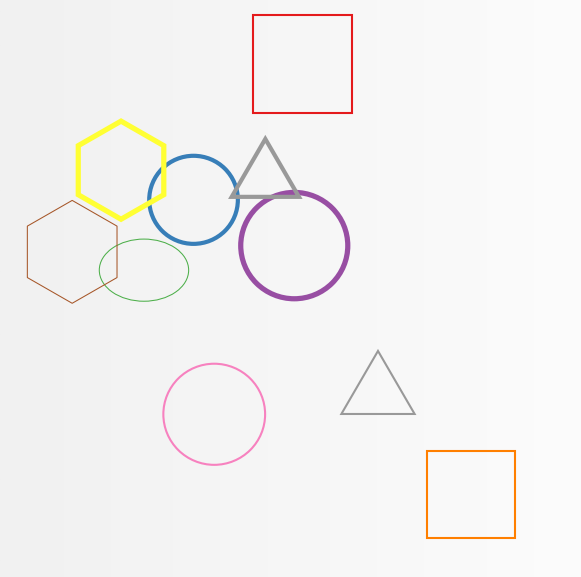[{"shape": "square", "thickness": 1, "radius": 0.42, "center": [0.521, 0.889]}, {"shape": "circle", "thickness": 2, "radius": 0.38, "center": [0.333, 0.653]}, {"shape": "oval", "thickness": 0.5, "radius": 0.38, "center": [0.248, 0.531]}, {"shape": "circle", "thickness": 2.5, "radius": 0.46, "center": [0.506, 0.574]}, {"shape": "square", "thickness": 1, "radius": 0.38, "center": [0.81, 0.143]}, {"shape": "hexagon", "thickness": 2.5, "radius": 0.42, "center": [0.208, 0.704]}, {"shape": "hexagon", "thickness": 0.5, "radius": 0.45, "center": [0.124, 0.563]}, {"shape": "circle", "thickness": 1, "radius": 0.44, "center": [0.369, 0.282]}, {"shape": "triangle", "thickness": 2, "radius": 0.33, "center": [0.456, 0.692]}, {"shape": "triangle", "thickness": 1, "radius": 0.36, "center": [0.65, 0.319]}]